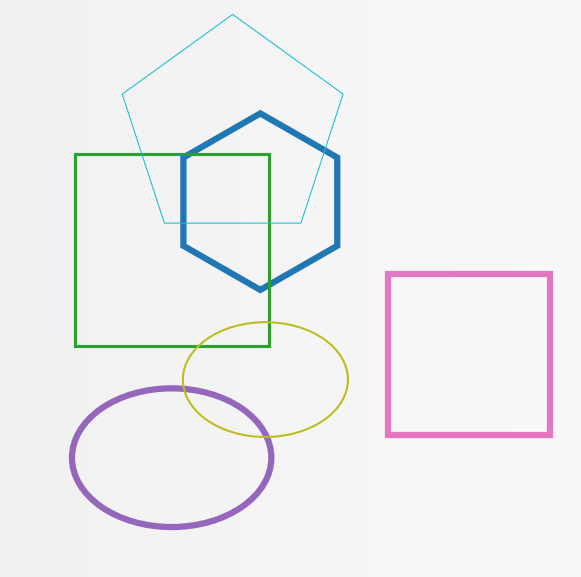[{"shape": "hexagon", "thickness": 3, "radius": 0.76, "center": [0.448, 0.65]}, {"shape": "square", "thickness": 1.5, "radius": 0.83, "center": [0.296, 0.566]}, {"shape": "oval", "thickness": 3, "radius": 0.86, "center": [0.295, 0.207]}, {"shape": "square", "thickness": 3, "radius": 0.7, "center": [0.807, 0.385]}, {"shape": "oval", "thickness": 1, "radius": 0.71, "center": [0.457, 0.342]}, {"shape": "pentagon", "thickness": 0.5, "radius": 1.0, "center": [0.4, 0.774]}]